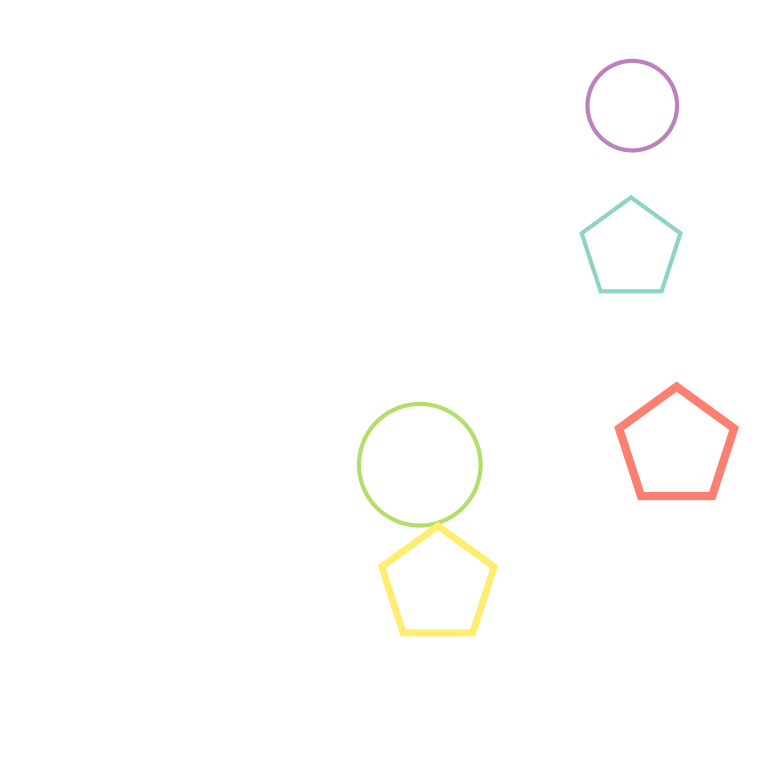[{"shape": "pentagon", "thickness": 1.5, "radius": 0.34, "center": [0.82, 0.676]}, {"shape": "pentagon", "thickness": 3, "radius": 0.39, "center": [0.879, 0.419]}, {"shape": "circle", "thickness": 1.5, "radius": 0.39, "center": [0.545, 0.396]}, {"shape": "circle", "thickness": 1.5, "radius": 0.29, "center": [0.821, 0.863]}, {"shape": "pentagon", "thickness": 2.5, "radius": 0.38, "center": [0.569, 0.24]}]